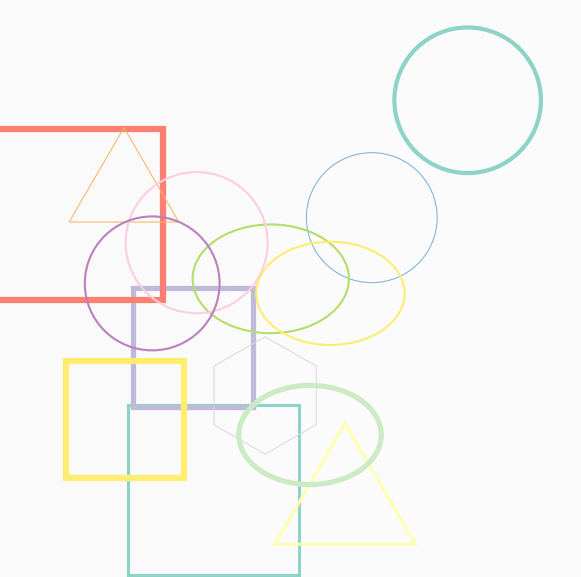[{"shape": "square", "thickness": 1.5, "radius": 0.74, "center": [0.368, 0.151]}, {"shape": "circle", "thickness": 2, "radius": 0.63, "center": [0.805, 0.826]}, {"shape": "triangle", "thickness": 1.5, "radius": 0.7, "center": [0.594, 0.127]}, {"shape": "square", "thickness": 2.5, "radius": 0.52, "center": [0.333, 0.398]}, {"shape": "square", "thickness": 3, "radius": 0.74, "center": [0.132, 0.628]}, {"shape": "circle", "thickness": 0.5, "radius": 0.56, "center": [0.64, 0.622]}, {"shape": "triangle", "thickness": 0.5, "radius": 0.54, "center": [0.213, 0.669]}, {"shape": "oval", "thickness": 1, "radius": 0.67, "center": [0.466, 0.516]}, {"shape": "circle", "thickness": 1, "radius": 0.61, "center": [0.338, 0.579]}, {"shape": "hexagon", "thickness": 0.5, "radius": 0.51, "center": [0.456, 0.314]}, {"shape": "circle", "thickness": 1, "radius": 0.58, "center": [0.262, 0.508]}, {"shape": "oval", "thickness": 2.5, "radius": 0.61, "center": [0.533, 0.246]}, {"shape": "square", "thickness": 3, "radius": 0.51, "center": [0.215, 0.273]}, {"shape": "oval", "thickness": 1, "radius": 0.64, "center": [0.568, 0.491]}]